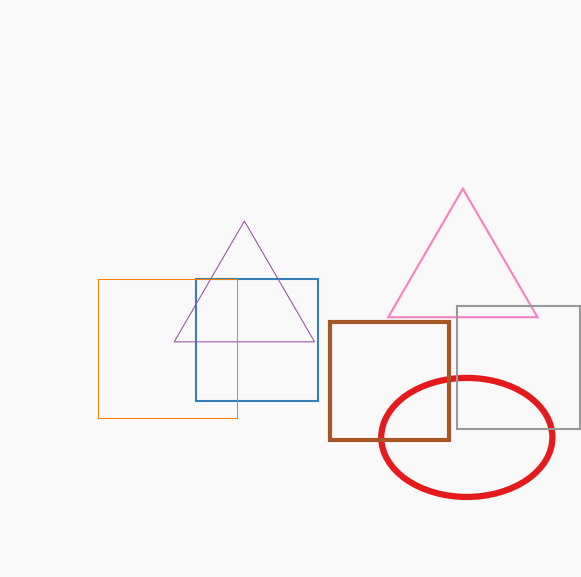[{"shape": "oval", "thickness": 3, "radius": 0.74, "center": [0.803, 0.242]}, {"shape": "square", "thickness": 1, "radius": 0.53, "center": [0.442, 0.41]}, {"shape": "triangle", "thickness": 0.5, "radius": 0.7, "center": [0.42, 0.477]}, {"shape": "square", "thickness": 0.5, "radius": 0.6, "center": [0.288, 0.396]}, {"shape": "square", "thickness": 2, "radius": 0.51, "center": [0.67, 0.34]}, {"shape": "triangle", "thickness": 1, "radius": 0.74, "center": [0.796, 0.524]}, {"shape": "square", "thickness": 1, "radius": 0.53, "center": [0.893, 0.363]}]